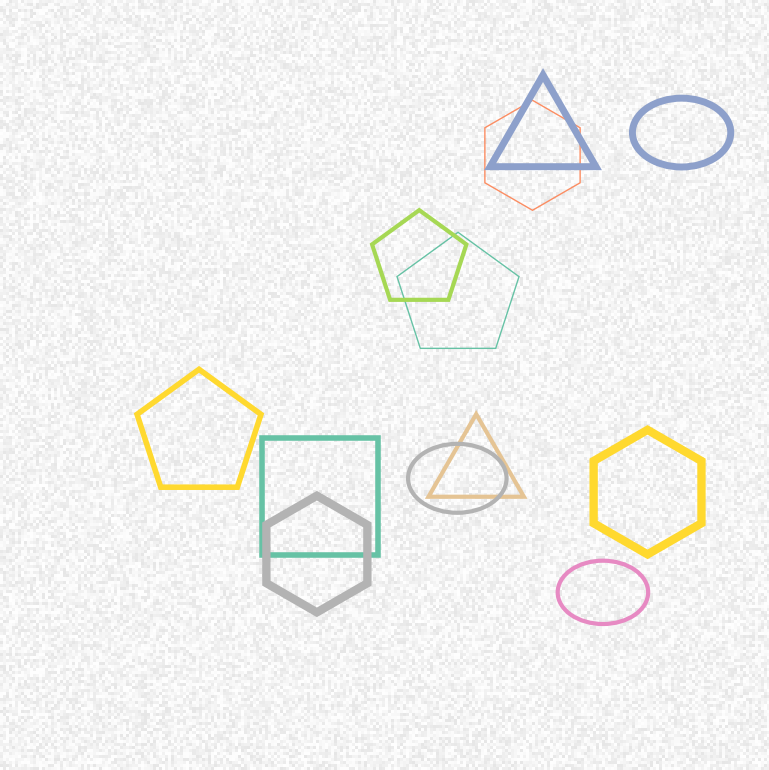[{"shape": "pentagon", "thickness": 0.5, "radius": 0.42, "center": [0.595, 0.615]}, {"shape": "square", "thickness": 2, "radius": 0.38, "center": [0.415, 0.355]}, {"shape": "hexagon", "thickness": 0.5, "radius": 0.36, "center": [0.692, 0.798]}, {"shape": "triangle", "thickness": 2.5, "radius": 0.4, "center": [0.705, 0.823]}, {"shape": "oval", "thickness": 2.5, "radius": 0.32, "center": [0.885, 0.828]}, {"shape": "oval", "thickness": 1.5, "radius": 0.29, "center": [0.783, 0.231]}, {"shape": "pentagon", "thickness": 1.5, "radius": 0.32, "center": [0.544, 0.663]}, {"shape": "hexagon", "thickness": 3, "radius": 0.4, "center": [0.841, 0.361]}, {"shape": "pentagon", "thickness": 2, "radius": 0.42, "center": [0.258, 0.436]}, {"shape": "triangle", "thickness": 1.5, "radius": 0.36, "center": [0.618, 0.391]}, {"shape": "hexagon", "thickness": 3, "radius": 0.38, "center": [0.412, 0.28]}, {"shape": "oval", "thickness": 1.5, "radius": 0.32, "center": [0.594, 0.379]}]